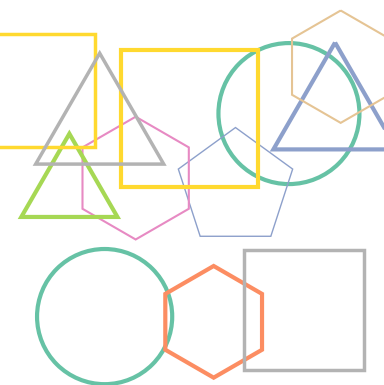[{"shape": "circle", "thickness": 3, "radius": 0.92, "center": [0.751, 0.705]}, {"shape": "circle", "thickness": 3, "radius": 0.88, "center": [0.272, 0.178]}, {"shape": "hexagon", "thickness": 3, "radius": 0.73, "center": [0.555, 0.164]}, {"shape": "triangle", "thickness": 3, "radius": 0.92, "center": [0.87, 0.704]}, {"shape": "pentagon", "thickness": 1, "radius": 0.78, "center": [0.612, 0.513]}, {"shape": "hexagon", "thickness": 1.5, "radius": 0.8, "center": [0.352, 0.537]}, {"shape": "triangle", "thickness": 3, "radius": 0.72, "center": [0.18, 0.509]}, {"shape": "square", "thickness": 2.5, "radius": 0.73, "center": [0.1, 0.765]}, {"shape": "square", "thickness": 3, "radius": 0.89, "center": [0.491, 0.693]}, {"shape": "hexagon", "thickness": 1.5, "radius": 0.73, "center": [0.885, 0.827]}, {"shape": "triangle", "thickness": 2.5, "radius": 0.96, "center": [0.259, 0.67]}, {"shape": "square", "thickness": 2.5, "radius": 0.78, "center": [0.79, 0.195]}]